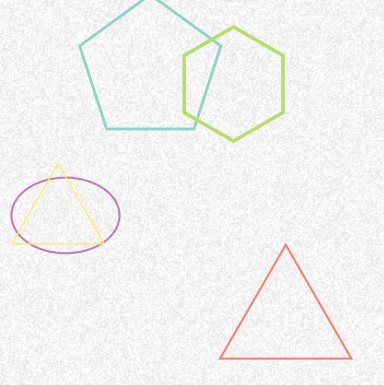[{"shape": "pentagon", "thickness": 2, "radius": 0.96, "center": [0.39, 0.821]}, {"shape": "triangle", "thickness": 1.5, "radius": 0.98, "center": [0.742, 0.167]}, {"shape": "hexagon", "thickness": 2.5, "radius": 0.74, "center": [0.607, 0.782]}, {"shape": "oval", "thickness": 1.5, "radius": 0.7, "center": [0.17, 0.44]}, {"shape": "triangle", "thickness": 1, "radius": 0.69, "center": [0.151, 0.436]}]